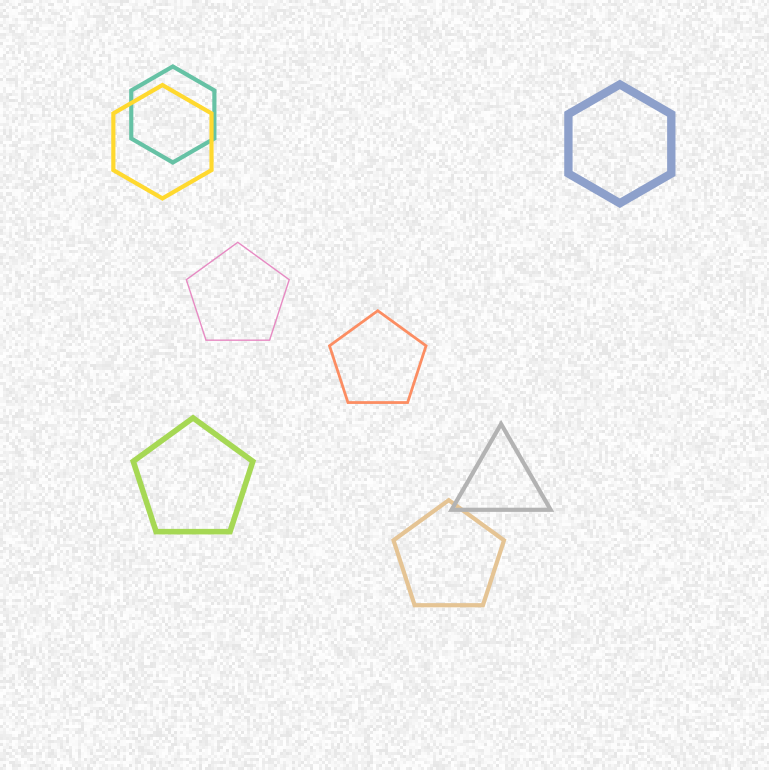[{"shape": "hexagon", "thickness": 1.5, "radius": 0.31, "center": [0.224, 0.851]}, {"shape": "pentagon", "thickness": 1, "radius": 0.33, "center": [0.491, 0.531]}, {"shape": "hexagon", "thickness": 3, "radius": 0.39, "center": [0.805, 0.813]}, {"shape": "pentagon", "thickness": 0.5, "radius": 0.35, "center": [0.309, 0.615]}, {"shape": "pentagon", "thickness": 2, "radius": 0.41, "center": [0.251, 0.376]}, {"shape": "hexagon", "thickness": 1.5, "radius": 0.37, "center": [0.211, 0.816]}, {"shape": "pentagon", "thickness": 1.5, "radius": 0.38, "center": [0.583, 0.275]}, {"shape": "triangle", "thickness": 1.5, "radius": 0.37, "center": [0.651, 0.375]}]